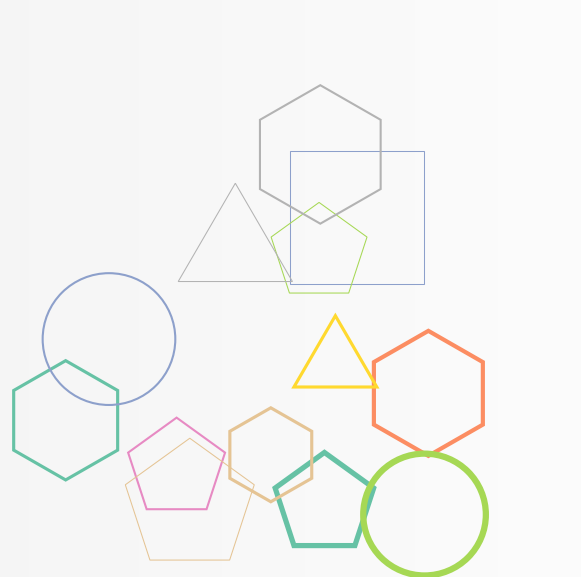[{"shape": "hexagon", "thickness": 1.5, "radius": 0.52, "center": [0.113, 0.271]}, {"shape": "pentagon", "thickness": 2.5, "radius": 0.45, "center": [0.558, 0.127]}, {"shape": "hexagon", "thickness": 2, "radius": 0.54, "center": [0.737, 0.318]}, {"shape": "square", "thickness": 0.5, "radius": 0.58, "center": [0.614, 0.623]}, {"shape": "circle", "thickness": 1, "radius": 0.57, "center": [0.187, 0.412]}, {"shape": "pentagon", "thickness": 1, "radius": 0.44, "center": [0.304, 0.188]}, {"shape": "circle", "thickness": 3, "radius": 0.53, "center": [0.73, 0.108]}, {"shape": "pentagon", "thickness": 0.5, "radius": 0.43, "center": [0.549, 0.562]}, {"shape": "triangle", "thickness": 1.5, "radius": 0.41, "center": [0.577, 0.37]}, {"shape": "hexagon", "thickness": 1.5, "radius": 0.41, "center": [0.466, 0.212]}, {"shape": "pentagon", "thickness": 0.5, "radius": 0.58, "center": [0.327, 0.124]}, {"shape": "hexagon", "thickness": 1, "radius": 0.6, "center": [0.551, 0.732]}, {"shape": "triangle", "thickness": 0.5, "radius": 0.57, "center": [0.405, 0.568]}]